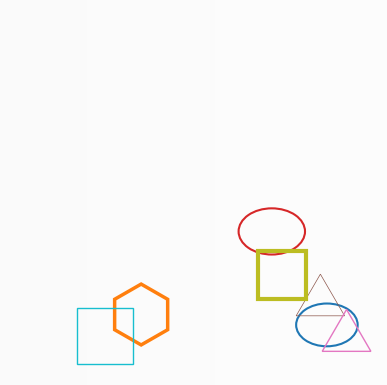[{"shape": "oval", "thickness": 1.5, "radius": 0.4, "center": [0.844, 0.156]}, {"shape": "hexagon", "thickness": 2.5, "radius": 0.4, "center": [0.364, 0.183]}, {"shape": "oval", "thickness": 1.5, "radius": 0.43, "center": [0.701, 0.399]}, {"shape": "triangle", "thickness": 0.5, "radius": 0.36, "center": [0.827, 0.216]}, {"shape": "triangle", "thickness": 1, "radius": 0.36, "center": [0.894, 0.124]}, {"shape": "square", "thickness": 3, "radius": 0.31, "center": [0.728, 0.285]}, {"shape": "square", "thickness": 1, "radius": 0.36, "center": [0.271, 0.127]}]